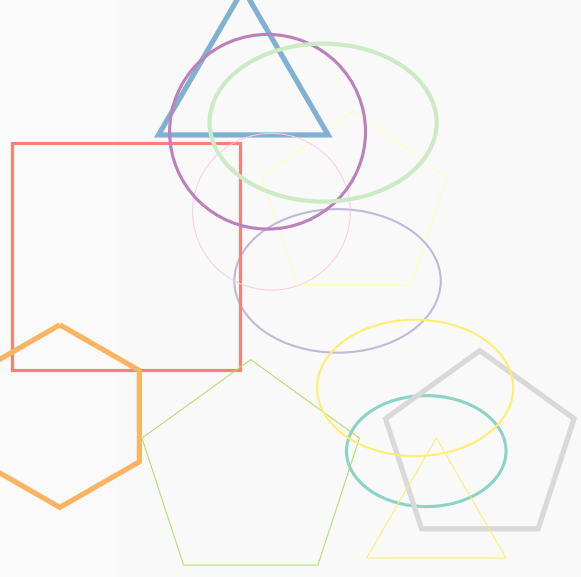[{"shape": "oval", "thickness": 1.5, "radius": 0.69, "center": [0.733, 0.218]}, {"shape": "pentagon", "thickness": 0.5, "radius": 0.83, "center": [0.609, 0.641]}, {"shape": "oval", "thickness": 1, "radius": 0.89, "center": [0.581, 0.513]}, {"shape": "square", "thickness": 1.5, "radius": 0.98, "center": [0.217, 0.555]}, {"shape": "triangle", "thickness": 2.5, "radius": 0.84, "center": [0.419, 0.85]}, {"shape": "hexagon", "thickness": 2.5, "radius": 0.79, "center": [0.103, 0.279]}, {"shape": "pentagon", "thickness": 0.5, "radius": 0.98, "center": [0.431, 0.18]}, {"shape": "circle", "thickness": 0.5, "radius": 0.68, "center": [0.467, 0.632]}, {"shape": "pentagon", "thickness": 2.5, "radius": 0.85, "center": [0.826, 0.221]}, {"shape": "circle", "thickness": 1.5, "radius": 0.84, "center": [0.46, 0.771]}, {"shape": "oval", "thickness": 2, "radius": 0.98, "center": [0.556, 0.787]}, {"shape": "triangle", "thickness": 0.5, "radius": 0.69, "center": [0.751, 0.102]}, {"shape": "oval", "thickness": 1, "radius": 0.84, "center": [0.714, 0.327]}]